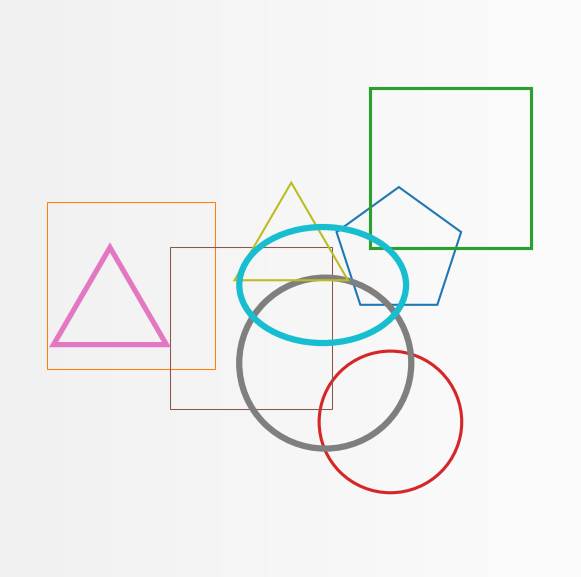[{"shape": "pentagon", "thickness": 1, "radius": 0.56, "center": [0.686, 0.563]}, {"shape": "square", "thickness": 0.5, "radius": 0.72, "center": [0.225, 0.504]}, {"shape": "square", "thickness": 1.5, "radius": 0.69, "center": [0.775, 0.708]}, {"shape": "circle", "thickness": 1.5, "radius": 0.61, "center": [0.672, 0.269]}, {"shape": "square", "thickness": 0.5, "radius": 0.7, "center": [0.432, 0.431]}, {"shape": "triangle", "thickness": 2.5, "radius": 0.56, "center": [0.189, 0.458]}, {"shape": "circle", "thickness": 3, "radius": 0.74, "center": [0.56, 0.37]}, {"shape": "triangle", "thickness": 1, "radius": 0.56, "center": [0.501, 0.57]}, {"shape": "oval", "thickness": 3, "radius": 0.72, "center": [0.555, 0.506]}]